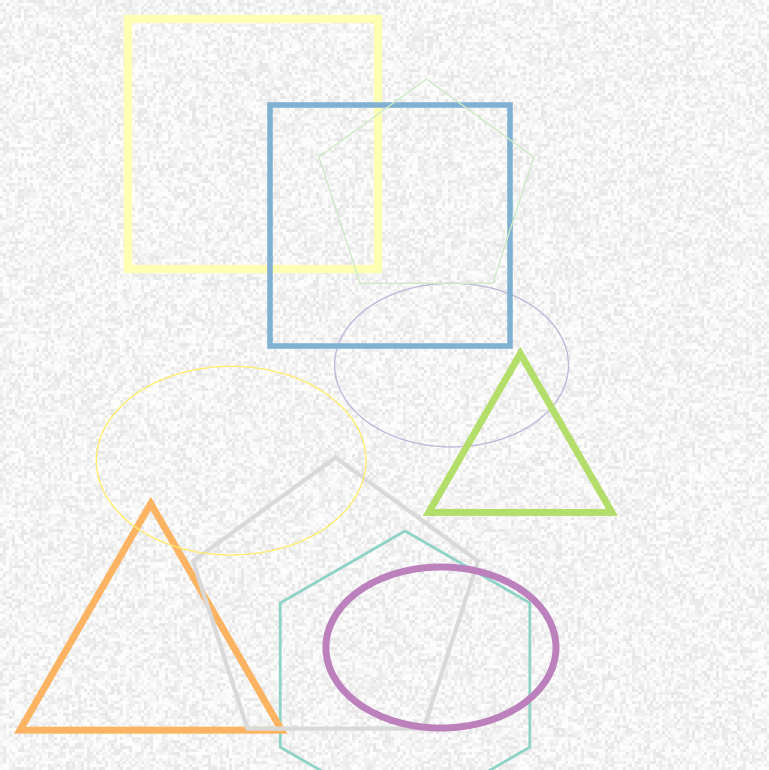[{"shape": "hexagon", "thickness": 1, "radius": 0.94, "center": [0.526, 0.123]}, {"shape": "square", "thickness": 3, "radius": 0.81, "center": [0.329, 0.813]}, {"shape": "oval", "thickness": 0.5, "radius": 0.76, "center": [0.586, 0.526]}, {"shape": "square", "thickness": 2, "radius": 0.78, "center": [0.507, 0.707]}, {"shape": "triangle", "thickness": 2.5, "radius": 0.98, "center": [0.196, 0.15]}, {"shape": "triangle", "thickness": 2.5, "radius": 0.69, "center": [0.676, 0.403]}, {"shape": "pentagon", "thickness": 1.5, "radius": 0.97, "center": [0.436, 0.211]}, {"shape": "oval", "thickness": 2.5, "radius": 0.75, "center": [0.573, 0.159]}, {"shape": "pentagon", "thickness": 0.5, "radius": 0.73, "center": [0.554, 0.751]}, {"shape": "oval", "thickness": 0.5, "radius": 0.88, "center": [0.3, 0.402]}]